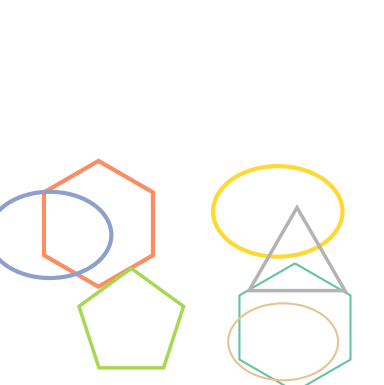[{"shape": "hexagon", "thickness": 1.5, "radius": 0.83, "center": [0.766, 0.149]}, {"shape": "hexagon", "thickness": 3, "radius": 0.82, "center": [0.256, 0.419]}, {"shape": "oval", "thickness": 3, "radius": 0.8, "center": [0.129, 0.39]}, {"shape": "pentagon", "thickness": 2.5, "radius": 0.71, "center": [0.341, 0.16]}, {"shape": "oval", "thickness": 3, "radius": 0.84, "center": [0.721, 0.451]}, {"shape": "oval", "thickness": 1.5, "radius": 0.71, "center": [0.735, 0.112]}, {"shape": "triangle", "thickness": 2.5, "radius": 0.72, "center": [0.771, 0.317]}]